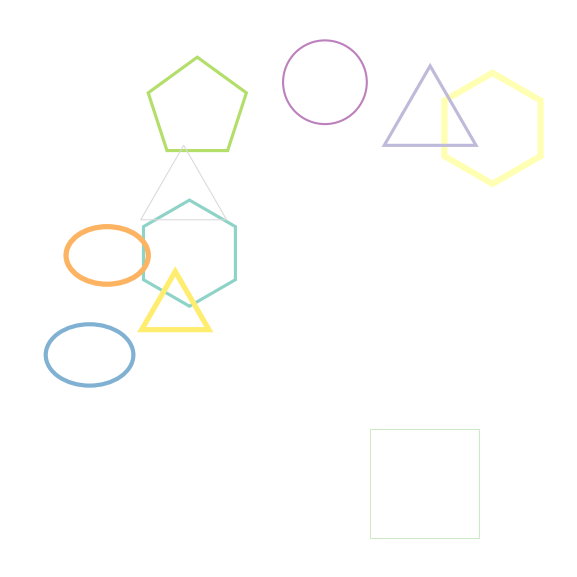[{"shape": "hexagon", "thickness": 1.5, "radius": 0.46, "center": [0.328, 0.561]}, {"shape": "hexagon", "thickness": 3, "radius": 0.48, "center": [0.853, 0.777]}, {"shape": "triangle", "thickness": 1.5, "radius": 0.46, "center": [0.745, 0.793]}, {"shape": "oval", "thickness": 2, "radius": 0.38, "center": [0.155, 0.385]}, {"shape": "oval", "thickness": 2.5, "radius": 0.36, "center": [0.186, 0.557]}, {"shape": "pentagon", "thickness": 1.5, "radius": 0.45, "center": [0.342, 0.811]}, {"shape": "triangle", "thickness": 0.5, "radius": 0.43, "center": [0.318, 0.662]}, {"shape": "circle", "thickness": 1, "radius": 0.36, "center": [0.563, 0.857]}, {"shape": "square", "thickness": 0.5, "radius": 0.47, "center": [0.736, 0.162]}, {"shape": "triangle", "thickness": 2.5, "radius": 0.34, "center": [0.304, 0.462]}]